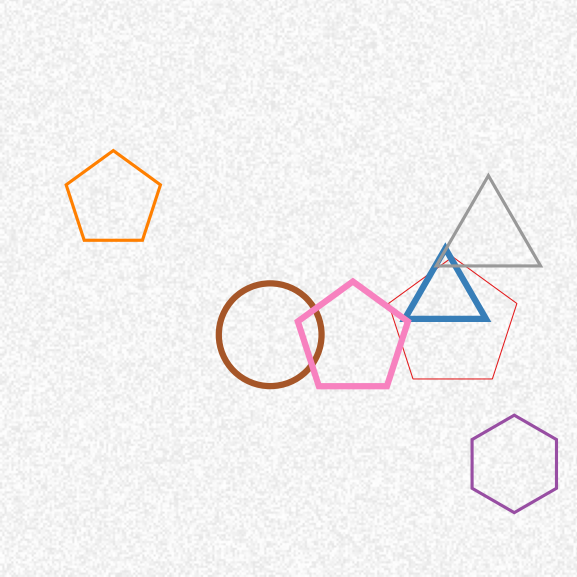[{"shape": "pentagon", "thickness": 0.5, "radius": 0.58, "center": [0.784, 0.437]}, {"shape": "triangle", "thickness": 3, "radius": 0.41, "center": [0.771, 0.488]}, {"shape": "hexagon", "thickness": 1.5, "radius": 0.42, "center": [0.891, 0.196]}, {"shape": "pentagon", "thickness": 1.5, "radius": 0.43, "center": [0.196, 0.653]}, {"shape": "circle", "thickness": 3, "radius": 0.44, "center": [0.468, 0.42]}, {"shape": "pentagon", "thickness": 3, "radius": 0.5, "center": [0.611, 0.411]}, {"shape": "triangle", "thickness": 1.5, "radius": 0.52, "center": [0.846, 0.591]}]